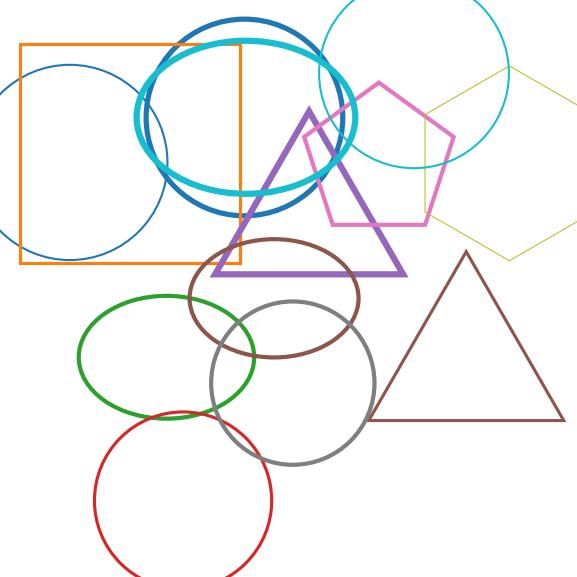[{"shape": "circle", "thickness": 2.5, "radius": 0.85, "center": [0.423, 0.796]}, {"shape": "circle", "thickness": 1, "radius": 0.85, "center": [0.121, 0.718]}, {"shape": "square", "thickness": 1.5, "radius": 0.95, "center": [0.226, 0.733]}, {"shape": "oval", "thickness": 2, "radius": 0.76, "center": [0.288, 0.381]}, {"shape": "circle", "thickness": 1.5, "radius": 0.77, "center": [0.317, 0.132]}, {"shape": "triangle", "thickness": 3, "radius": 0.94, "center": [0.535, 0.618]}, {"shape": "triangle", "thickness": 1.5, "radius": 0.97, "center": [0.807, 0.368]}, {"shape": "oval", "thickness": 2, "radius": 0.73, "center": [0.475, 0.483]}, {"shape": "pentagon", "thickness": 2, "radius": 0.68, "center": [0.656, 0.72]}, {"shape": "circle", "thickness": 2, "radius": 0.71, "center": [0.507, 0.336]}, {"shape": "hexagon", "thickness": 0.5, "radius": 0.84, "center": [0.882, 0.716]}, {"shape": "oval", "thickness": 3, "radius": 0.95, "center": [0.426, 0.796]}, {"shape": "circle", "thickness": 1, "radius": 0.82, "center": [0.717, 0.872]}]